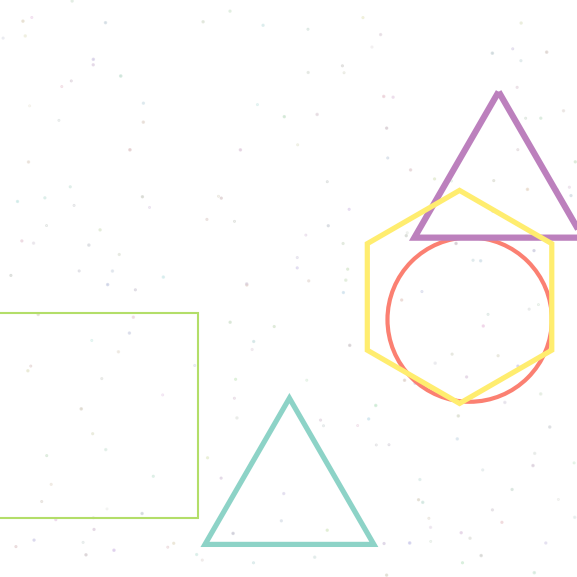[{"shape": "triangle", "thickness": 2.5, "radius": 0.84, "center": [0.501, 0.141]}, {"shape": "circle", "thickness": 2, "radius": 0.71, "center": [0.813, 0.446]}, {"shape": "square", "thickness": 1, "radius": 0.89, "center": [0.166, 0.279]}, {"shape": "triangle", "thickness": 3, "radius": 0.84, "center": [0.863, 0.672]}, {"shape": "hexagon", "thickness": 2.5, "radius": 0.92, "center": [0.796, 0.485]}]